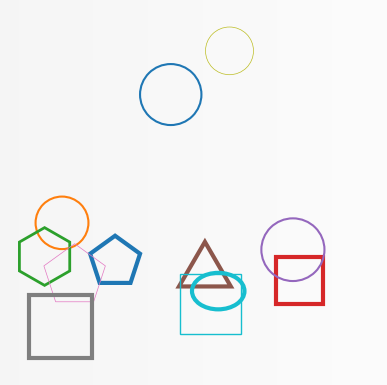[{"shape": "circle", "thickness": 1.5, "radius": 0.4, "center": [0.441, 0.754]}, {"shape": "pentagon", "thickness": 3, "radius": 0.34, "center": [0.297, 0.32]}, {"shape": "circle", "thickness": 1.5, "radius": 0.34, "center": [0.16, 0.421]}, {"shape": "hexagon", "thickness": 2, "radius": 0.37, "center": [0.115, 0.334]}, {"shape": "square", "thickness": 3, "radius": 0.3, "center": [0.773, 0.271]}, {"shape": "circle", "thickness": 1.5, "radius": 0.41, "center": [0.756, 0.351]}, {"shape": "triangle", "thickness": 3, "radius": 0.39, "center": [0.529, 0.295]}, {"shape": "pentagon", "thickness": 0.5, "radius": 0.42, "center": [0.193, 0.284]}, {"shape": "square", "thickness": 3, "radius": 0.41, "center": [0.157, 0.152]}, {"shape": "circle", "thickness": 0.5, "radius": 0.31, "center": [0.592, 0.868]}, {"shape": "oval", "thickness": 3, "radius": 0.34, "center": [0.563, 0.244]}, {"shape": "square", "thickness": 1, "radius": 0.39, "center": [0.543, 0.21]}]